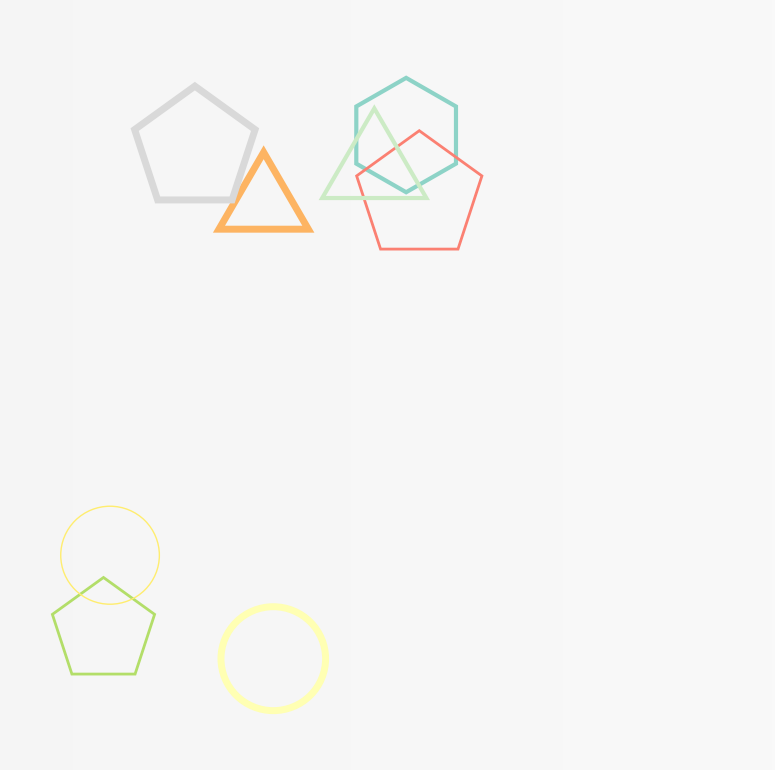[{"shape": "hexagon", "thickness": 1.5, "radius": 0.37, "center": [0.524, 0.825]}, {"shape": "circle", "thickness": 2.5, "radius": 0.34, "center": [0.353, 0.145]}, {"shape": "pentagon", "thickness": 1, "radius": 0.42, "center": [0.541, 0.745]}, {"shape": "triangle", "thickness": 2.5, "radius": 0.33, "center": [0.34, 0.736]}, {"shape": "pentagon", "thickness": 1, "radius": 0.35, "center": [0.134, 0.181]}, {"shape": "pentagon", "thickness": 2.5, "radius": 0.41, "center": [0.251, 0.806]}, {"shape": "triangle", "thickness": 1.5, "radius": 0.39, "center": [0.483, 0.782]}, {"shape": "circle", "thickness": 0.5, "radius": 0.32, "center": [0.142, 0.279]}]